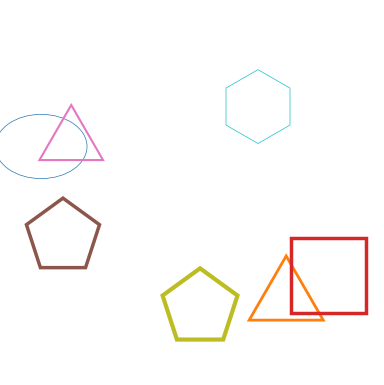[{"shape": "oval", "thickness": 0.5, "radius": 0.6, "center": [0.107, 0.62]}, {"shape": "triangle", "thickness": 2, "radius": 0.56, "center": [0.743, 0.224]}, {"shape": "square", "thickness": 2.5, "radius": 0.49, "center": [0.854, 0.284]}, {"shape": "pentagon", "thickness": 2.5, "radius": 0.5, "center": [0.164, 0.386]}, {"shape": "triangle", "thickness": 1.5, "radius": 0.48, "center": [0.185, 0.632]}, {"shape": "pentagon", "thickness": 3, "radius": 0.51, "center": [0.52, 0.201]}, {"shape": "hexagon", "thickness": 0.5, "radius": 0.48, "center": [0.67, 0.723]}]